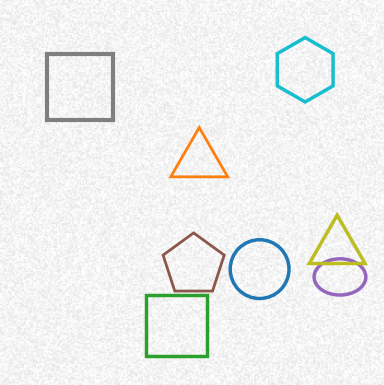[{"shape": "circle", "thickness": 2.5, "radius": 0.38, "center": [0.674, 0.301]}, {"shape": "triangle", "thickness": 2, "radius": 0.43, "center": [0.517, 0.583]}, {"shape": "square", "thickness": 2.5, "radius": 0.4, "center": [0.458, 0.156]}, {"shape": "oval", "thickness": 2.5, "radius": 0.34, "center": [0.883, 0.281]}, {"shape": "pentagon", "thickness": 2, "radius": 0.42, "center": [0.503, 0.312]}, {"shape": "square", "thickness": 3, "radius": 0.43, "center": [0.207, 0.773]}, {"shape": "triangle", "thickness": 2.5, "radius": 0.42, "center": [0.876, 0.357]}, {"shape": "hexagon", "thickness": 2.5, "radius": 0.42, "center": [0.793, 0.819]}]